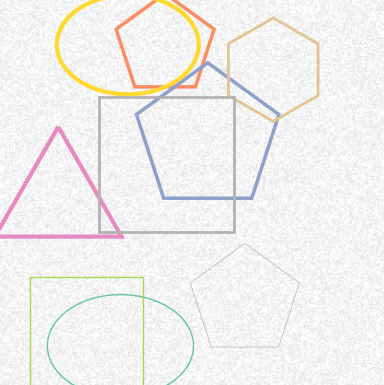[{"shape": "oval", "thickness": 1, "radius": 0.95, "center": [0.313, 0.102]}, {"shape": "pentagon", "thickness": 2.5, "radius": 0.67, "center": [0.429, 0.883]}, {"shape": "pentagon", "thickness": 2.5, "radius": 0.97, "center": [0.54, 0.642]}, {"shape": "triangle", "thickness": 3, "radius": 0.95, "center": [0.151, 0.48]}, {"shape": "square", "thickness": 1, "radius": 0.73, "center": [0.225, 0.135]}, {"shape": "oval", "thickness": 3, "radius": 0.92, "center": [0.332, 0.884]}, {"shape": "hexagon", "thickness": 2, "radius": 0.67, "center": [0.71, 0.819]}, {"shape": "pentagon", "thickness": 0.5, "radius": 0.74, "center": [0.636, 0.219]}, {"shape": "square", "thickness": 2, "radius": 0.88, "center": [0.432, 0.573]}]